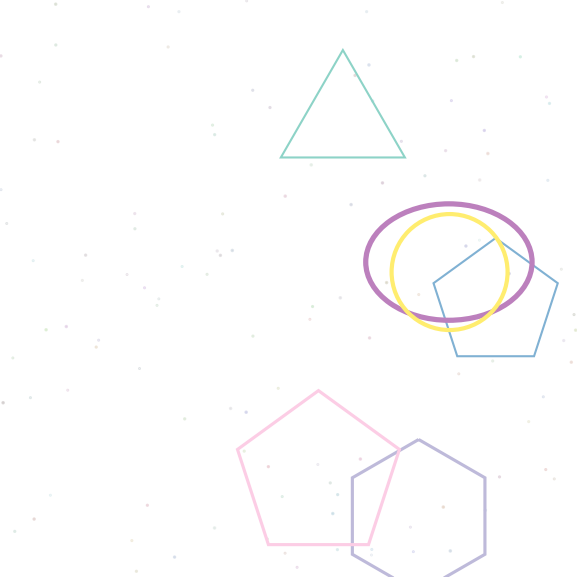[{"shape": "triangle", "thickness": 1, "radius": 0.62, "center": [0.594, 0.788]}, {"shape": "hexagon", "thickness": 1.5, "radius": 0.66, "center": [0.725, 0.106]}, {"shape": "pentagon", "thickness": 1, "radius": 0.57, "center": [0.858, 0.474]}, {"shape": "pentagon", "thickness": 1.5, "radius": 0.74, "center": [0.551, 0.175]}, {"shape": "oval", "thickness": 2.5, "radius": 0.72, "center": [0.777, 0.545]}, {"shape": "circle", "thickness": 2, "radius": 0.5, "center": [0.779, 0.528]}]